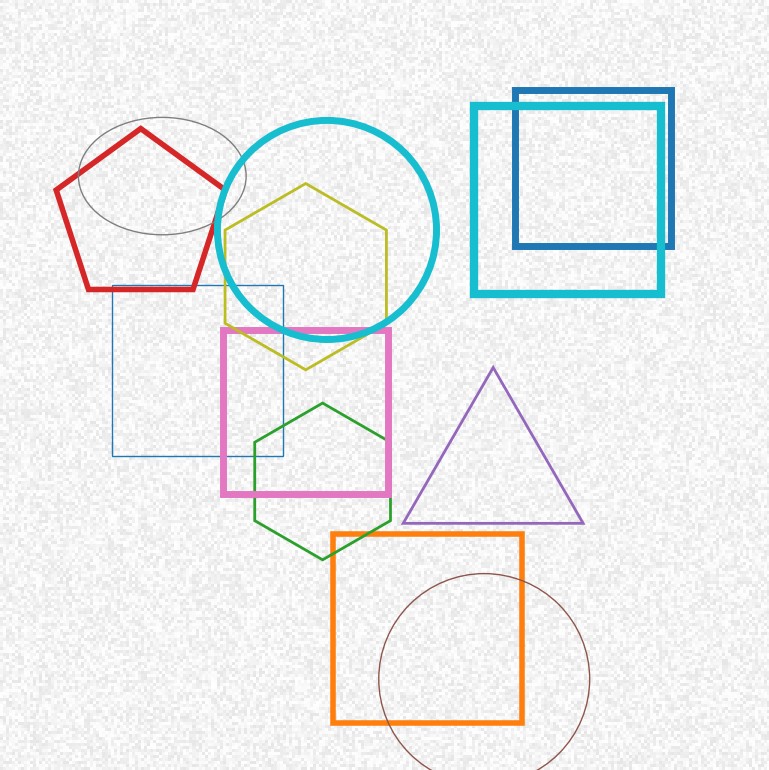[{"shape": "square", "thickness": 2.5, "radius": 0.51, "center": [0.77, 0.782]}, {"shape": "square", "thickness": 0.5, "radius": 0.56, "center": [0.256, 0.519]}, {"shape": "square", "thickness": 2, "radius": 0.61, "center": [0.556, 0.183]}, {"shape": "hexagon", "thickness": 1, "radius": 0.51, "center": [0.419, 0.375]}, {"shape": "pentagon", "thickness": 2, "radius": 0.58, "center": [0.183, 0.717]}, {"shape": "triangle", "thickness": 1, "radius": 0.67, "center": [0.64, 0.388]}, {"shape": "circle", "thickness": 0.5, "radius": 0.68, "center": [0.629, 0.118]}, {"shape": "square", "thickness": 2.5, "radius": 0.53, "center": [0.397, 0.465]}, {"shape": "oval", "thickness": 0.5, "radius": 0.54, "center": [0.211, 0.771]}, {"shape": "hexagon", "thickness": 1, "radius": 0.6, "center": [0.397, 0.641]}, {"shape": "square", "thickness": 3, "radius": 0.61, "center": [0.737, 0.74]}, {"shape": "circle", "thickness": 2.5, "radius": 0.71, "center": [0.425, 0.701]}]